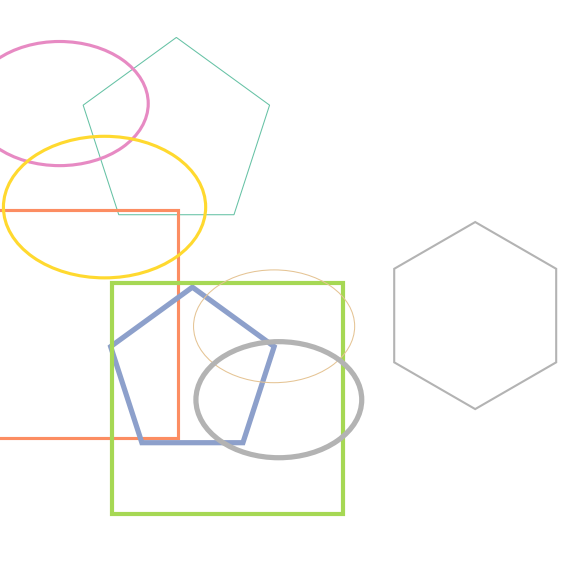[{"shape": "pentagon", "thickness": 0.5, "radius": 0.85, "center": [0.305, 0.765]}, {"shape": "square", "thickness": 1.5, "radius": 0.99, "center": [0.111, 0.438]}, {"shape": "pentagon", "thickness": 2.5, "radius": 0.74, "center": [0.333, 0.353]}, {"shape": "oval", "thickness": 1.5, "radius": 0.77, "center": [0.103, 0.82]}, {"shape": "square", "thickness": 2, "radius": 1.0, "center": [0.393, 0.309]}, {"shape": "oval", "thickness": 1.5, "radius": 0.88, "center": [0.181, 0.641]}, {"shape": "oval", "thickness": 0.5, "radius": 0.7, "center": [0.475, 0.434]}, {"shape": "oval", "thickness": 2.5, "radius": 0.72, "center": [0.483, 0.307]}, {"shape": "hexagon", "thickness": 1, "radius": 0.81, "center": [0.823, 0.453]}]